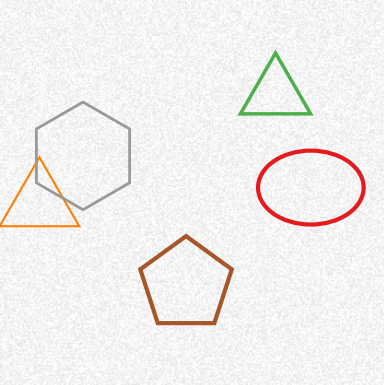[{"shape": "oval", "thickness": 3, "radius": 0.69, "center": [0.807, 0.513]}, {"shape": "triangle", "thickness": 2.5, "radius": 0.53, "center": [0.716, 0.757]}, {"shape": "triangle", "thickness": 1.5, "radius": 0.6, "center": [0.102, 0.472]}, {"shape": "pentagon", "thickness": 3, "radius": 0.62, "center": [0.483, 0.262]}, {"shape": "hexagon", "thickness": 2, "radius": 0.7, "center": [0.216, 0.595]}]